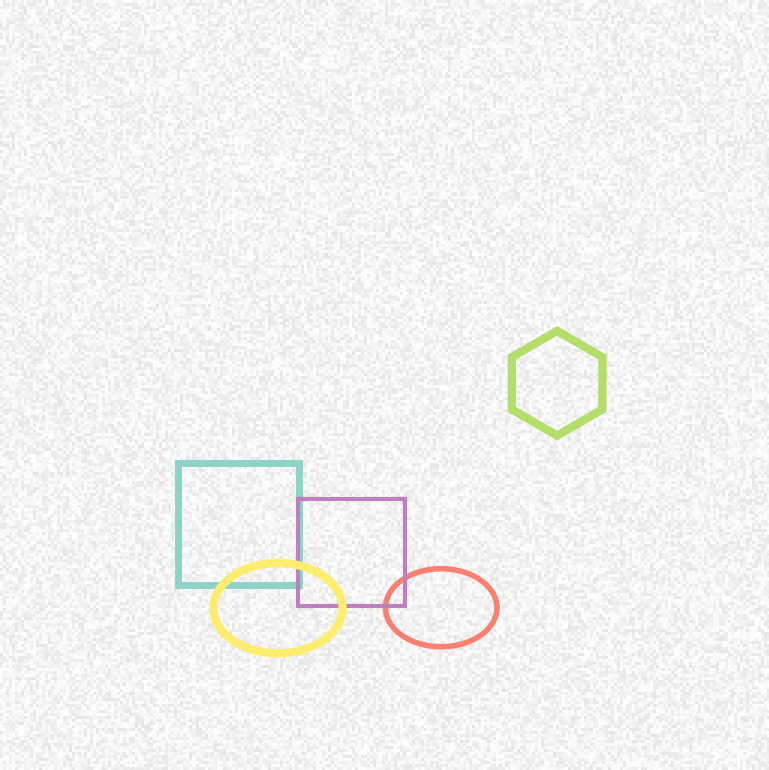[{"shape": "square", "thickness": 2.5, "radius": 0.39, "center": [0.31, 0.32]}, {"shape": "oval", "thickness": 2, "radius": 0.36, "center": [0.573, 0.211]}, {"shape": "hexagon", "thickness": 3, "radius": 0.34, "center": [0.724, 0.502]}, {"shape": "square", "thickness": 1.5, "radius": 0.35, "center": [0.456, 0.283]}, {"shape": "oval", "thickness": 3, "radius": 0.42, "center": [0.361, 0.21]}]